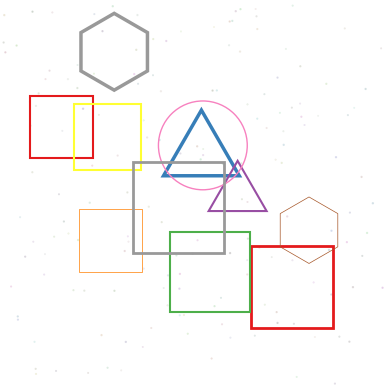[{"shape": "square", "thickness": 1.5, "radius": 0.41, "center": [0.159, 0.67]}, {"shape": "square", "thickness": 2, "radius": 0.53, "center": [0.758, 0.254]}, {"shape": "triangle", "thickness": 2.5, "radius": 0.57, "center": [0.523, 0.6]}, {"shape": "square", "thickness": 1.5, "radius": 0.52, "center": [0.545, 0.293]}, {"shape": "triangle", "thickness": 1.5, "radius": 0.43, "center": [0.617, 0.495]}, {"shape": "square", "thickness": 0.5, "radius": 0.41, "center": [0.286, 0.375]}, {"shape": "square", "thickness": 1.5, "radius": 0.43, "center": [0.279, 0.644]}, {"shape": "hexagon", "thickness": 0.5, "radius": 0.43, "center": [0.803, 0.402]}, {"shape": "circle", "thickness": 1, "radius": 0.58, "center": [0.527, 0.622]}, {"shape": "square", "thickness": 2, "radius": 0.59, "center": [0.463, 0.461]}, {"shape": "hexagon", "thickness": 2.5, "radius": 0.5, "center": [0.297, 0.866]}]